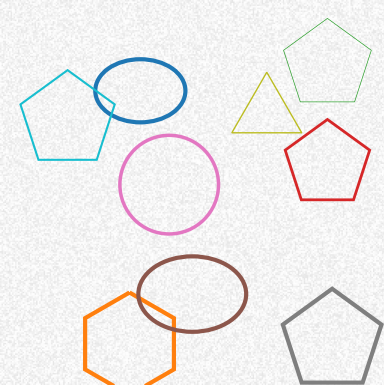[{"shape": "oval", "thickness": 3, "radius": 0.59, "center": [0.365, 0.764]}, {"shape": "hexagon", "thickness": 3, "radius": 0.67, "center": [0.336, 0.107]}, {"shape": "pentagon", "thickness": 0.5, "radius": 0.6, "center": [0.85, 0.832]}, {"shape": "pentagon", "thickness": 2, "radius": 0.58, "center": [0.85, 0.574]}, {"shape": "oval", "thickness": 3, "radius": 0.7, "center": [0.499, 0.236]}, {"shape": "circle", "thickness": 2.5, "radius": 0.64, "center": [0.439, 0.52]}, {"shape": "pentagon", "thickness": 3, "radius": 0.67, "center": [0.863, 0.115]}, {"shape": "triangle", "thickness": 1, "radius": 0.52, "center": [0.693, 0.707]}, {"shape": "pentagon", "thickness": 1.5, "radius": 0.64, "center": [0.176, 0.689]}]